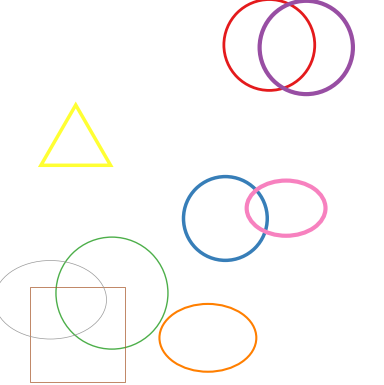[{"shape": "circle", "thickness": 2, "radius": 0.59, "center": [0.7, 0.883]}, {"shape": "circle", "thickness": 2.5, "radius": 0.54, "center": [0.585, 0.433]}, {"shape": "circle", "thickness": 1, "radius": 0.73, "center": [0.291, 0.239]}, {"shape": "circle", "thickness": 3, "radius": 0.61, "center": [0.796, 0.877]}, {"shape": "oval", "thickness": 1.5, "radius": 0.63, "center": [0.54, 0.123]}, {"shape": "triangle", "thickness": 2.5, "radius": 0.52, "center": [0.197, 0.623]}, {"shape": "square", "thickness": 0.5, "radius": 0.62, "center": [0.202, 0.132]}, {"shape": "oval", "thickness": 3, "radius": 0.51, "center": [0.743, 0.459]}, {"shape": "oval", "thickness": 0.5, "radius": 0.73, "center": [0.131, 0.221]}]